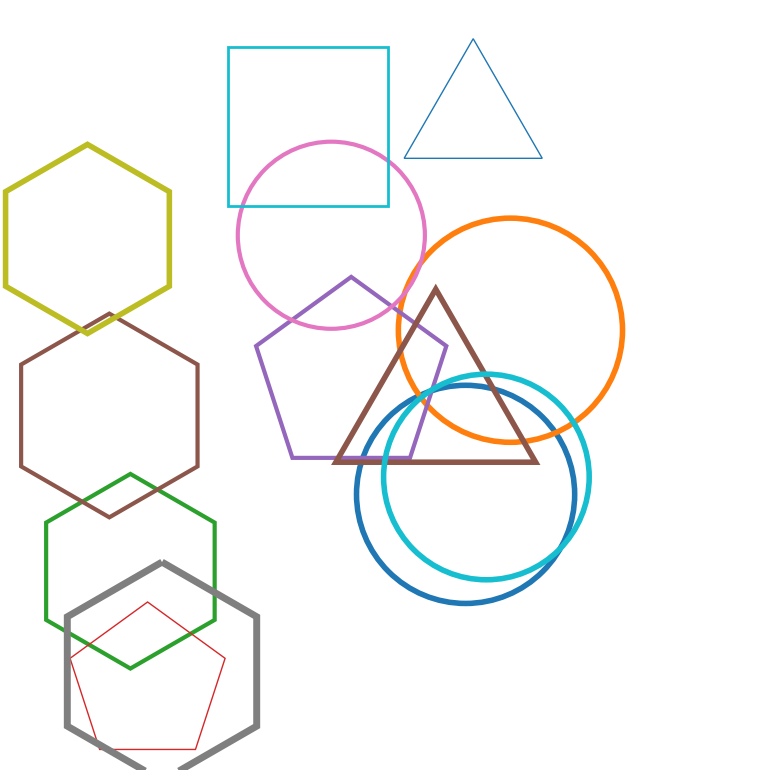[{"shape": "triangle", "thickness": 0.5, "radius": 0.52, "center": [0.615, 0.846]}, {"shape": "circle", "thickness": 2, "radius": 0.71, "center": [0.605, 0.358]}, {"shape": "circle", "thickness": 2, "radius": 0.73, "center": [0.663, 0.571]}, {"shape": "hexagon", "thickness": 1.5, "radius": 0.63, "center": [0.169, 0.258]}, {"shape": "pentagon", "thickness": 0.5, "radius": 0.53, "center": [0.192, 0.112]}, {"shape": "pentagon", "thickness": 1.5, "radius": 0.65, "center": [0.456, 0.51]}, {"shape": "hexagon", "thickness": 1.5, "radius": 0.66, "center": [0.142, 0.46]}, {"shape": "triangle", "thickness": 2, "radius": 0.75, "center": [0.566, 0.475]}, {"shape": "circle", "thickness": 1.5, "radius": 0.61, "center": [0.43, 0.694]}, {"shape": "hexagon", "thickness": 2.5, "radius": 0.71, "center": [0.21, 0.128]}, {"shape": "hexagon", "thickness": 2, "radius": 0.61, "center": [0.114, 0.69]}, {"shape": "square", "thickness": 1, "radius": 0.52, "center": [0.4, 0.836]}, {"shape": "circle", "thickness": 2, "radius": 0.67, "center": [0.632, 0.381]}]